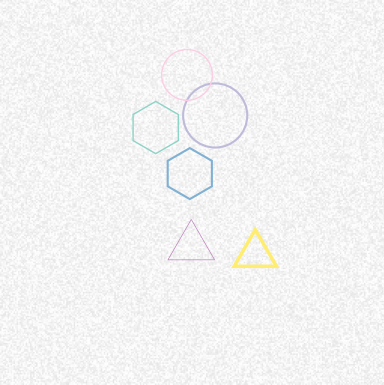[{"shape": "hexagon", "thickness": 1, "radius": 0.34, "center": [0.404, 0.669]}, {"shape": "circle", "thickness": 1.5, "radius": 0.42, "center": [0.559, 0.7]}, {"shape": "hexagon", "thickness": 1.5, "radius": 0.33, "center": [0.493, 0.549]}, {"shape": "circle", "thickness": 1, "radius": 0.33, "center": [0.486, 0.805]}, {"shape": "triangle", "thickness": 0.5, "radius": 0.35, "center": [0.497, 0.36]}, {"shape": "triangle", "thickness": 2.5, "radius": 0.32, "center": [0.663, 0.34]}]